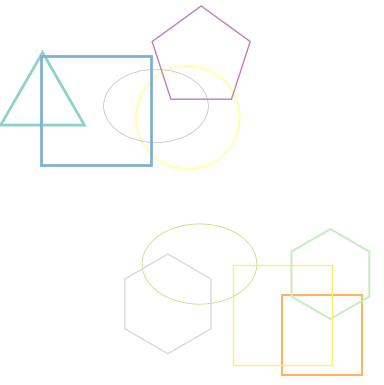[{"shape": "triangle", "thickness": 2, "radius": 0.63, "center": [0.111, 0.738]}, {"shape": "circle", "thickness": 1.5, "radius": 0.67, "center": [0.488, 0.695]}, {"shape": "oval", "thickness": 0.5, "radius": 0.68, "center": [0.405, 0.725]}, {"shape": "square", "thickness": 2, "radius": 0.71, "center": [0.25, 0.713]}, {"shape": "square", "thickness": 1.5, "radius": 0.52, "center": [0.837, 0.13]}, {"shape": "oval", "thickness": 0.5, "radius": 0.74, "center": [0.518, 0.314]}, {"shape": "hexagon", "thickness": 1, "radius": 0.65, "center": [0.436, 0.211]}, {"shape": "pentagon", "thickness": 1, "radius": 0.67, "center": [0.523, 0.851]}, {"shape": "hexagon", "thickness": 1.5, "radius": 0.58, "center": [0.858, 0.288]}, {"shape": "square", "thickness": 1, "radius": 0.65, "center": [0.734, 0.182]}]